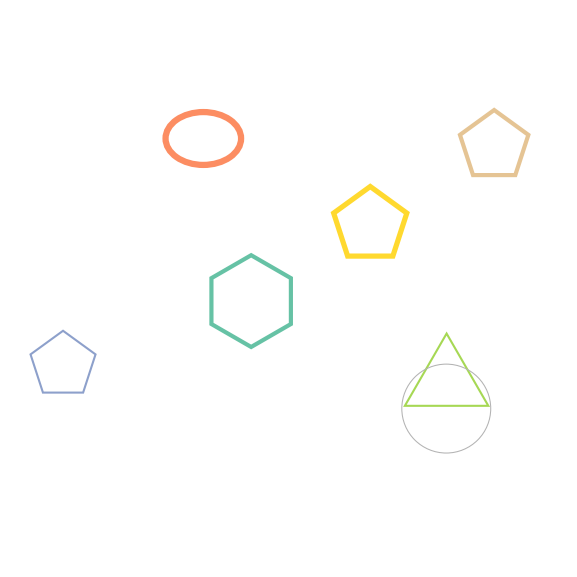[{"shape": "hexagon", "thickness": 2, "radius": 0.4, "center": [0.435, 0.478]}, {"shape": "oval", "thickness": 3, "radius": 0.33, "center": [0.352, 0.759]}, {"shape": "pentagon", "thickness": 1, "radius": 0.3, "center": [0.109, 0.367]}, {"shape": "triangle", "thickness": 1, "radius": 0.42, "center": [0.773, 0.338]}, {"shape": "pentagon", "thickness": 2.5, "radius": 0.33, "center": [0.641, 0.61]}, {"shape": "pentagon", "thickness": 2, "radius": 0.31, "center": [0.856, 0.746]}, {"shape": "circle", "thickness": 0.5, "radius": 0.38, "center": [0.773, 0.292]}]